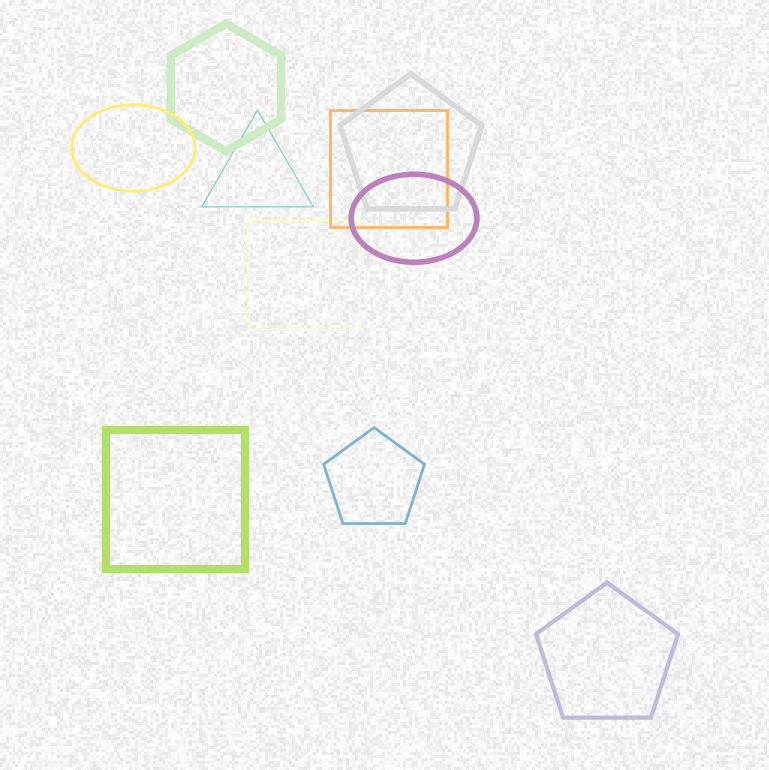[{"shape": "triangle", "thickness": 0.5, "radius": 0.42, "center": [0.334, 0.773]}, {"shape": "square", "thickness": 0.5, "radius": 0.35, "center": [0.395, 0.643]}, {"shape": "pentagon", "thickness": 1.5, "radius": 0.48, "center": [0.788, 0.146]}, {"shape": "pentagon", "thickness": 1, "radius": 0.34, "center": [0.486, 0.376]}, {"shape": "square", "thickness": 1, "radius": 0.38, "center": [0.505, 0.781]}, {"shape": "square", "thickness": 3, "radius": 0.45, "center": [0.227, 0.351]}, {"shape": "pentagon", "thickness": 2, "radius": 0.48, "center": [0.534, 0.807]}, {"shape": "oval", "thickness": 2, "radius": 0.41, "center": [0.538, 0.717]}, {"shape": "hexagon", "thickness": 3, "radius": 0.41, "center": [0.293, 0.886]}, {"shape": "oval", "thickness": 1, "radius": 0.4, "center": [0.173, 0.808]}]